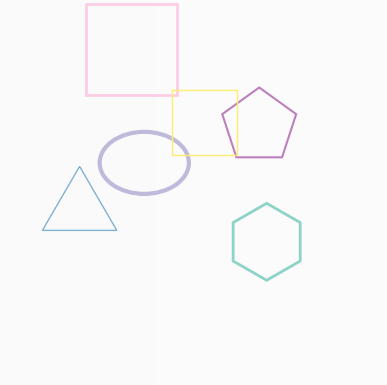[{"shape": "hexagon", "thickness": 2, "radius": 0.5, "center": [0.688, 0.372]}, {"shape": "oval", "thickness": 3, "radius": 0.58, "center": [0.372, 0.577]}, {"shape": "triangle", "thickness": 1, "radius": 0.55, "center": [0.205, 0.457]}, {"shape": "square", "thickness": 2, "radius": 0.59, "center": [0.34, 0.872]}, {"shape": "pentagon", "thickness": 1.5, "radius": 0.5, "center": [0.669, 0.673]}, {"shape": "square", "thickness": 1, "radius": 0.42, "center": [0.528, 0.681]}]